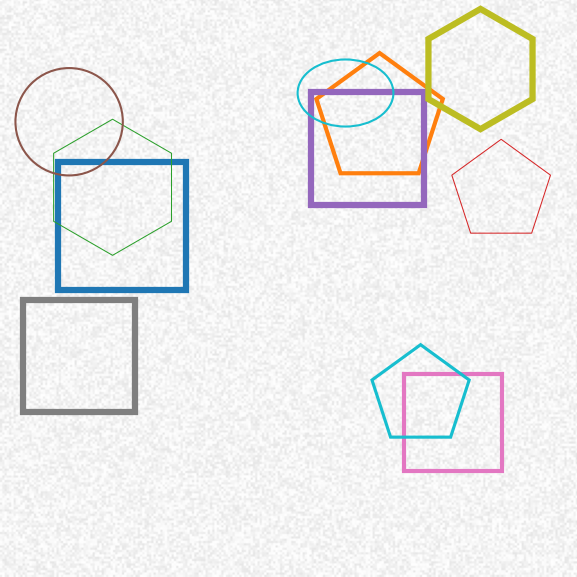[{"shape": "square", "thickness": 3, "radius": 0.55, "center": [0.212, 0.608]}, {"shape": "pentagon", "thickness": 2, "radius": 0.58, "center": [0.657, 0.792]}, {"shape": "hexagon", "thickness": 0.5, "radius": 0.59, "center": [0.195, 0.675]}, {"shape": "pentagon", "thickness": 0.5, "radius": 0.45, "center": [0.868, 0.668]}, {"shape": "square", "thickness": 3, "radius": 0.49, "center": [0.637, 0.742]}, {"shape": "circle", "thickness": 1, "radius": 0.46, "center": [0.12, 0.788]}, {"shape": "square", "thickness": 2, "radius": 0.42, "center": [0.784, 0.267]}, {"shape": "square", "thickness": 3, "radius": 0.49, "center": [0.137, 0.383]}, {"shape": "hexagon", "thickness": 3, "radius": 0.52, "center": [0.832, 0.88]}, {"shape": "pentagon", "thickness": 1.5, "radius": 0.44, "center": [0.728, 0.314]}, {"shape": "oval", "thickness": 1, "radius": 0.41, "center": [0.598, 0.838]}]